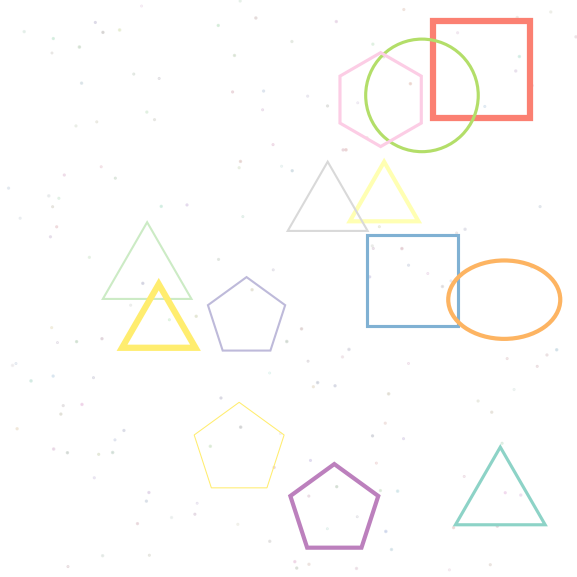[{"shape": "triangle", "thickness": 1.5, "radius": 0.45, "center": [0.866, 0.135]}, {"shape": "triangle", "thickness": 2, "radius": 0.34, "center": [0.665, 0.65]}, {"shape": "pentagon", "thickness": 1, "radius": 0.35, "center": [0.427, 0.449]}, {"shape": "square", "thickness": 3, "radius": 0.42, "center": [0.833, 0.879]}, {"shape": "square", "thickness": 1.5, "radius": 0.39, "center": [0.715, 0.513]}, {"shape": "oval", "thickness": 2, "radius": 0.48, "center": [0.873, 0.48]}, {"shape": "circle", "thickness": 1.5, "radius": 0.49, "center": [0.731, 0.834]}, {"shape": "hexagon", "thickness": 1.5, "radius": 0.41, "center": [0.659, 0.827]}, {"shape": "triangle", "thickness": 1, "radius": 0.4, "center": [0.567, 0.639]}, {"shape": "pentagon", "thickness": 2, "radius": 0.4, "center": [0.579, 0.116]}, {"shape": "triangle", "thickness": 1, "radius": 0.44, "center": [0.255, 0.526]}, {"shape": "triangle", "thickness": 3, "radius": 0.37, "center": [0.275, 0.434]}, {"shape": "pentagon", "thickness": 0.5, "radius": 0.41, "center": [0.414, 0.221]}]